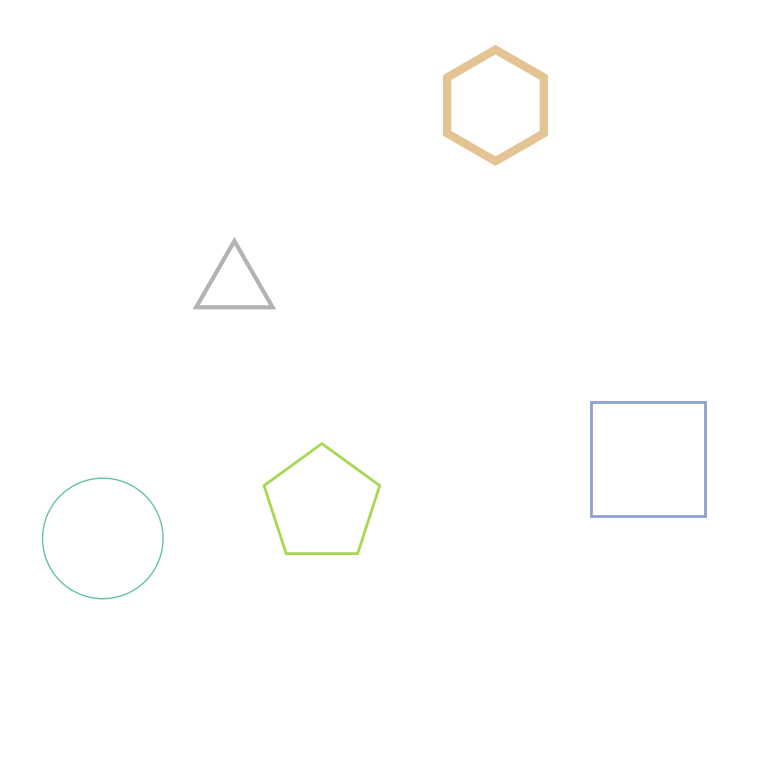[{"shape": "circle", "thickness": 0.5, "radius": 0.39, "center": [0.134, 0.301]}, {"shape": "square", "thickness": 1, "radius": 0.37, "center": [0.842, 0.404]}, {"shape": "pentagon", "thickness": 1, "radius": 0.39, "center": [0.418, 0.345]}, {"shape": "hexagon", "thickness": 3, "radius": 0.36, "center": [0.644, 0.863]}, {"shape": "triangle", "thickness": 1.5, "radius": 0.29, "center": [0.304, 0.63]}]